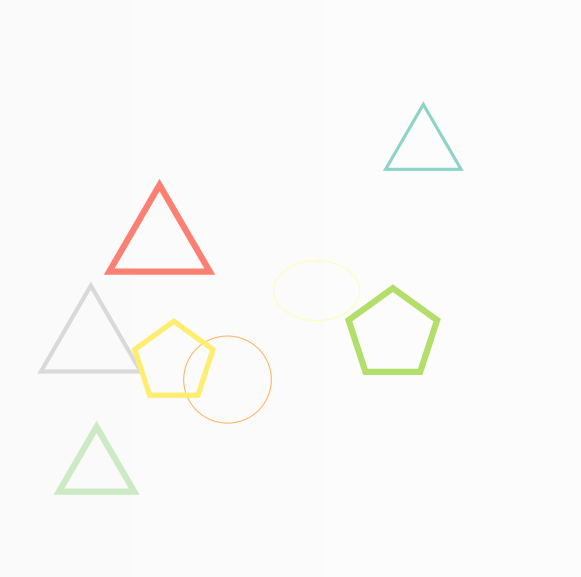[{"shape": "triangle", "thickness": 1.5, "radius": 0.37, "center": [0.728, 0.743]}, {"shape": "oval", "thickness": 0.5, "radius": 0.37, "center": [0.545, 0.496]}, {"shape": "triangle", "thickness": 3, "radius": 0.5, "center": [0.274, 0.579]}, {"shape": "circle", "thickness": 0.5, "radius": 0.38, "center": [0.391, 0.342]}, {"shape": "pentagon", "thickness": 3, "radius": 0.4, "center": [0.676, 0.42]}, {"shape": "triangle", "thickness": 2, "radius": 0.5, "center": [0.156, 0.405]}, {"shape": "triangle", "thickness": 3, "radius": 0.37, "center": [0.166, 0.185]}, {"shape": "pentagon", "thickness": 2.5, "radius": 0.35, "center": [0.299, 0.372]}]